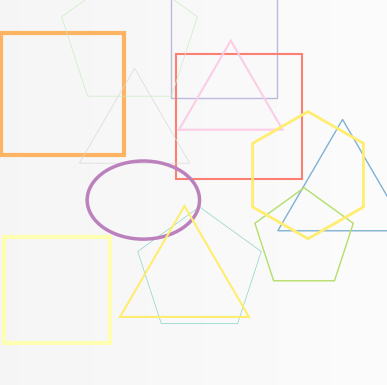[{"shape": "pentagon", "thickness": 0.5, "radius": 0.84, "center": [0.515, 0.295]}, {"shape": "square", "thickness": 3, "radius": 0.69, "center": [0.147, 0.247]}, {"shape": "square", "thickness": 1, "radius": 0.68, "center": [0.577, 0.882]}, {"shape": "square", "thickness": 1.5, "radius": 0.81, "center": [0.617, 0.697]}, {"shape": "triangle", "thickness": 1, "radius": 0.96, "center": [0.884, 0.497]}, {"shape": "square", "thickness": 3, "radius": 0.79, "center": [0.161, 0.756]}, {"shape": "pentagon", "thickness": 1, "radius": 0.67, "center": [0.785, 0.379]}, {"shape": "triangle", "thickness": 1.5, "radius": 0.77, "center": [0.596, 0.74]}, {"shape": "triangle", "thickness": 0.5, "radius": 0.82, "center": [0.347, 0.658]}, {"shape": "oval", "thickness": 2.5, "radius": 0.72, "center": [0.37, 0.48]}, {"shape": "pentagon", "thickness": 0.5, "radius": 0.92, "center": [0.334, 0.899]}, {"shape": "triangle", "thickness": 1.5, "radius": 0.96, "center": [0.476, 0.273]}, {"shape": "hexagon", "thickness": 2, "radius": 0.83, "center": [0.795, 0.545]}]